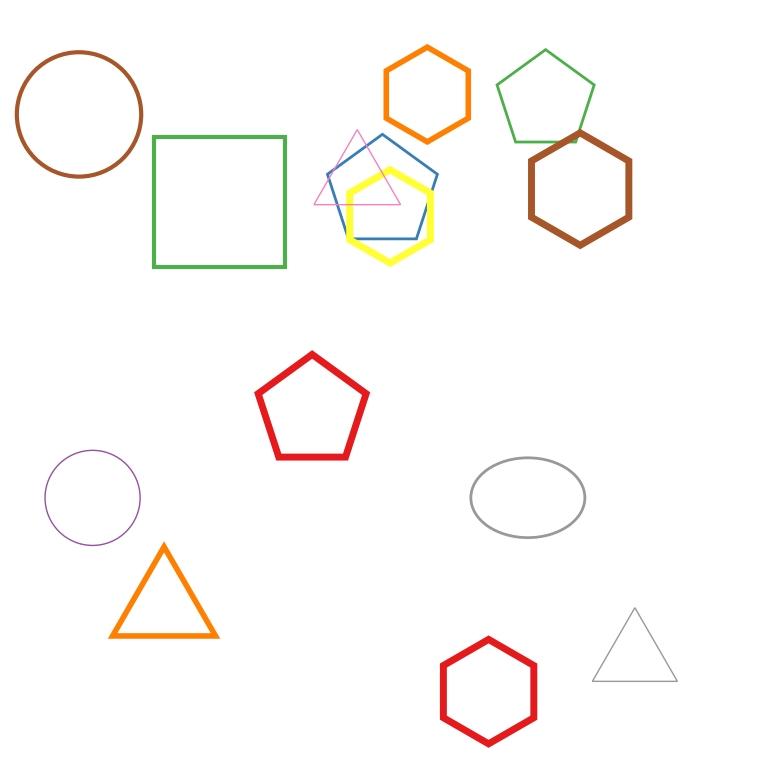[{"shape": "hexagon", "thickness": 2.5, "radius": 0.34, "center": [0.635, 0.102]}, {"shape": "pentagon", "thickness": 2.5, "radius": 0.37, "center": [0.405, 0.466]}, {"shape": "pentagon", "thickness": 1, "radius": 0.38, "center": [0.497, 0.75]}, {"shape": "square", "thickness": 1.5, "radius": 0.42, "center": [0.285, 0.738]}, {"shape": "pentagon", "thickness": 1, "radius": 0.33, "center": [0.709, 0.869]}, {"shape": "circle", "thickness": 0.5, "radius": 0.31, "center": [0.12, 0.353]}, {"shape": "hexagon", "thickness": 2, "radius": 0.31, "center": [0.555, 0.877]}, {"shape": "triangle", "thickness": 2, "radius": 0.39, "center": [0.213, 0.213]}, {"shape": "hexagon", "thickness": 2.5, "radius": 0.3, "center": [0.507, 0.719]}, {"shape": "circle", "thickness": 1.5, "radius": 0.4, "center": [0.103, 0.851]}, {"shape": "hexagon", "thickness": 2.5, "radius": 0.36, "center": [0.753, 0.754]}, {"shape": "triangle", "thickness": 0.5, "radius": 0.32, "center": [0.464, 0.767]}, {"shape": "triangle", "thickness": 0.5, "radius": 0.32, "center": [0.825, 0.147]}, {"shape": "oval", "thickness": 1, "radius": 0.37, "center": [0.686, 0.354]}]